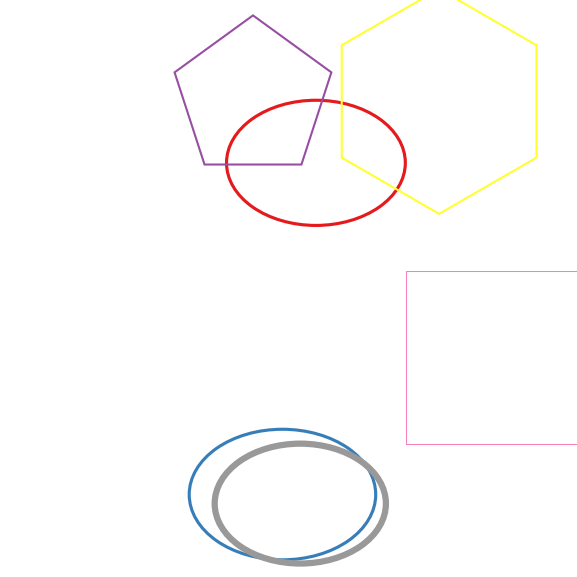[{"shape": "oval", "thickness": 1.5, "radius": 0.77, "center": [0.547, 0.717]}, {"shape": "oval", "thickness": 1.5, "radius": 0.81, "center": [0.489, 0.143]}, {"shape": "pentagon", "thickness": 1, "radius": 0.71, "center": [0.438, 0.83]}, {"shape": "hexagon", "thickness": 1, "radius": 0.97, "center": [0.76, 0.824]}, {"shape": "square", "thickness": 0.5, "radius": 0.75, "center": [0.853, 0.38]}, {"shape": "oval", "thickness": 3, "radius": 0.74, "center": [0.52, 0.127]}]